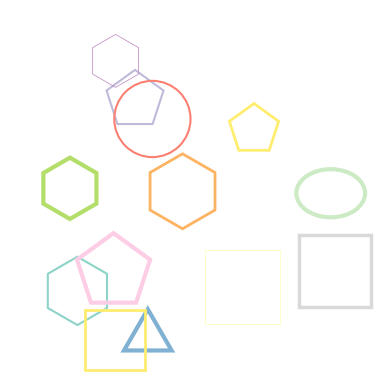[{"shape": "hexagon", "thickness": 1.5, "radius": 0.44, "center": [0.201, 0.244]}, {"shape": "square", "thickness": 0.5, "radius": 0.48, "center": [0.63, 0.255]}, {"shape": "pentagon", "thickness": 1.5, "radius": 0.39, "center": [0.351, 0.741]}, {"shape": "circle", "thickness": 1.5, "radius": 0.5, "center": [0.396, 0.691]}, {"shape": "triangle", "thickness": 3, "radius": 0.36, "center": [0.384, 0.125]}, {"shape": "hexagon", "thickness": 2, "radius": 0.49, "center": [0.474, 0.503]}, {"shape": "hexagon", "thickness": 3, "radius": 0.4, "center": [0.182, 0.511]}, {"shape": "pentagon", "thickness": 3, "radius": 0.5, "center": [0.295, 0.295]}, {"shape": "square", "thickness": 2.5, "radius": 0.47, "center": [0.87, 0.296]}, {"shape": "hexagon", "thickness": 0.5, "radius": 0.34, "center": [0.3, 0.842]}, {"shape": "oval", "thickness": 3, "radius": 0.45, "center": [0.859, 0.498]}, {"shape": "pentagon", "thickness": 2, "radius": 0.34, "center": [0.66, 0.664]}, {"shape": "square", "thickness": 2, "radius": 0.39, "center": [0.299, 0.116]}]